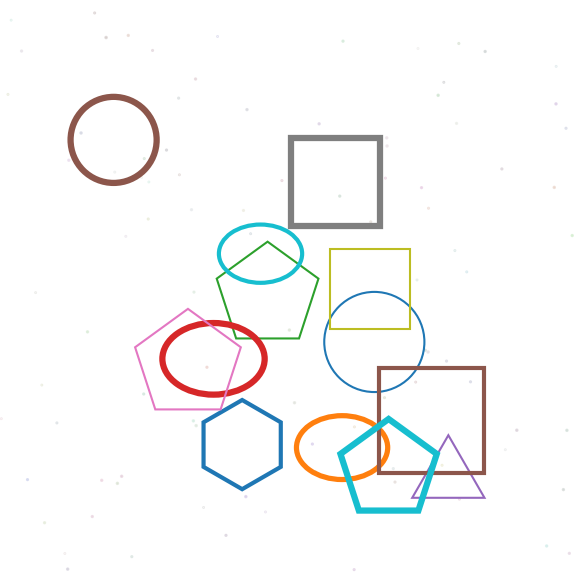[{"shape": "hexagon", "thickness": 2, "radius": 0.39, "center": [0.419, 0.229]}, {"shape": "circle", "thickness": 1, "radius": 0.43, "center": [0.648, 0.407]}, {"shape": "oval", "thickness": 2.5, "radius": 0.39, "center": [0.592, 0.224]}, {"shape": "pentagon", "thickness": 1, "radius": 0.46, "center": [0.463, 0.488]}, {"shape": "oval", "thickness": 3, "radius": 0.44, "center": [0.37, 0.378]}, {"shape": "triangle", "thickness": 1, "radius": 0.36, "center": [0.776, 0.173]}, {"shape": "square", "thickness": 2, "radius": 0.45, "center": [0.747, 0.27]}, {"shape": "circle", "thickness": 3, "radius": 0.37, "center": [0.197, 0.757]}, {"shape": "pentagon", "thickness": 1, "radius": 0.48, "center": [0.325, 0.368]}, {"shape": "square", "thickness": 3, "radius": 0.38, "center": [0.581, 0.684]}, {"shape": "square", "thickness": 1, "radius": 0.35, "center": [0.641, 0.499]}, {"shape": "oval", "thickness": 2, "radius": 0.36, "center": [0.451, 0.56]}, {"shape": "pentagon", "thickness": 3, "radius": 0.44, "center": [0.673, 0.186]}]